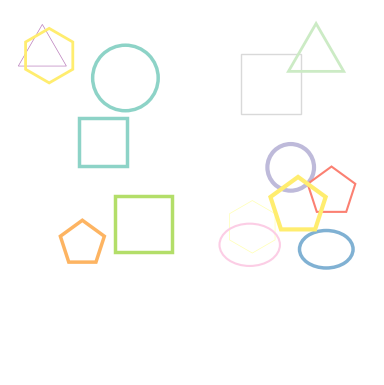[{"shape": "square", "thickness": 2.5, "radius": 0.31, "center": [0.267, 0.631]}, {"shape": "circle", "thickness": 2.5, "radius": 0.43, "center": [0.326, 0.797]}, {"shape": "hexagon", "thickness": 0.5, "radius": 0.34, "center": [0.655, 0.411]}, {"shape": "circle", "thickness": 3, "radius": 0.3, "center": [0.755, 0.565]}, {"shape": "pentagon", "thickness": 1.5, "radius": 0.33, "center": [0.861, 0.502]}, {"shape": "oval", "thickness": 2.5, "radius": 0.35, "center": [0.847, 0.353]}, {"shape": "pentagon", "thickness": 2.5, "radius": 0.3, "center": [0.214, 0.368]}, {"shape": "square", "thickness": 2.5, "radius": 0.37, "center": [0.373, 0.418]}, {"shape": "oval", "thickness": 1.5, "radius": 0.39, "center": [0.649, 0.364]}, {"shape": "square", "thickness": 1, "radius": 0.39, "center": [0.705, 0.781]}, {"shape": "triangle", "thickness": 0.5, "radius": 0.36, "center": [0.11, 0.864]}, {"shape": "triangle", "thickness": 2, "radius": 0.41, "center": [0.821, 0.856]}, {"shape": "pentagon", "thickness": 3, "radius": 0.38, "center": [0.774, 0.465]}, {"shape": "hexagon", "thickness": 2, "radius": 0.35, "center": [0.128, 0.855]}]